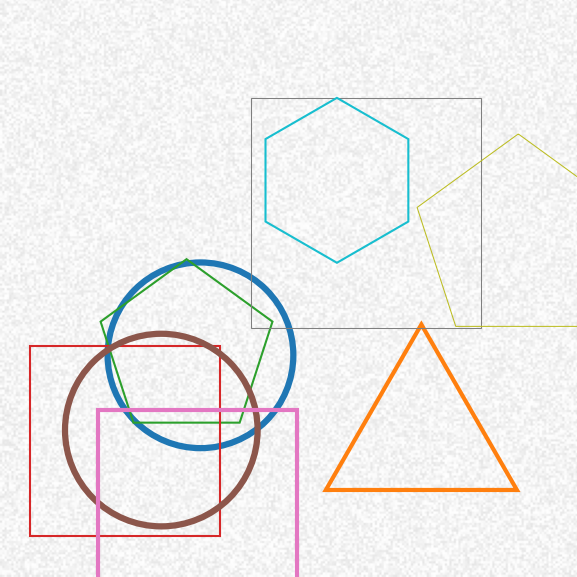[{"shape": "circle", "thickness": 3, "radius": 0.8, "center": [0.347, 0.384]}, {"shape": "triangle", "thickness": 2, "radius": 0.96, "center": [0.73, 0.246]}, {"shape": "pentagon", "thickness": 1, "radius": 0.78, "center": [0.323, 0.394]}, {"shape": "square", "thickness": 1, "radius": 0.82, "center": [0.217, 0.236]}, {"shape": "circle", "thickness": 3, "radius": 0.83, "center": [0.279, 0.254]}, {"shape": "square", "thickness": 2, "radius": 0.86, "center": [0.341, 0.117]}, {"shape": "square", "thickness": 0.5, "radius": 1.0, "center": [0.633, 0.63]}, {"shape": "pentagon", "thickness": 0.5, "radius": 0.92, "center": [0.897, 0.583]}, {"shape": "hexagon", "thickness": 1, "radius": 0.71, "center": [0.583, 0.687]}]